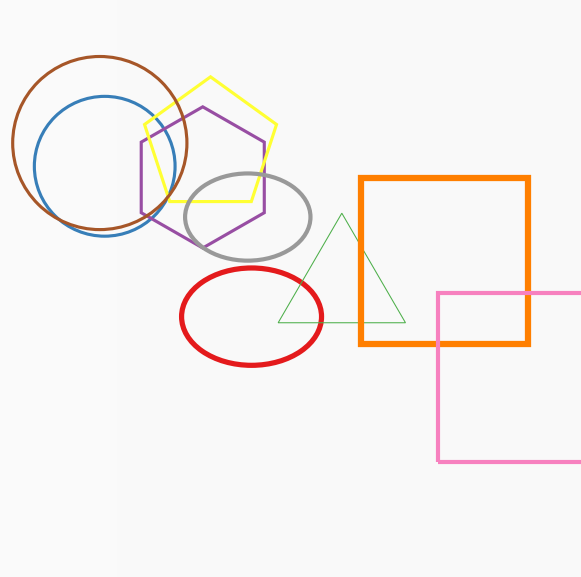[{"shape": "oval", "thickness": 2.5, "radius": 0.6, "center": [0.433, 0.451]}, {"shape": "circle", "thickness": 1.5, "radius": 0.61, "center": [0.18, 0.711]}, {"shape": "triangle", "thickness": 0.5, "radius": 0.63, "center": [0.588, 0.503]}, {"shape": "hexagon", "thickness": 1.5, "radius": 0.61, "center": [0.349, 0.692]}, {"shape": "square", "thickness": 3, "radius": 0.72, "center": [0.764, 0.548]}, {"shape": "pentagon", "thickness": 1.5, "radius": 0.6, "center": [0.362, 0.747]}, {"shape": "circle", "thickness": 1.5, "radius": 0.75, "center": [0.172, 0.751]}, {"shape": "square", "thickness": 2, "radius": 0.73, "center": [0.899, 0.346]}, {"shape": "oval", "thickness": 2, "radius": 0.54, "center": [0.426, 0.623]}]